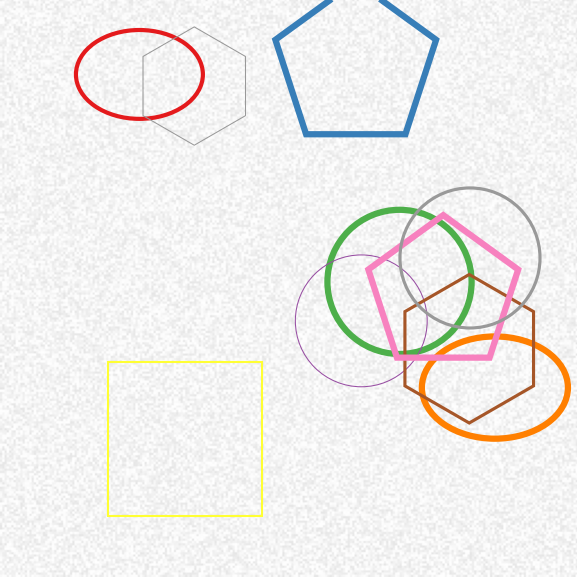[{"shape": "oval", "thickness": 2, "radius": 0.55, "center": [0.241, 0.87]}, {"shape": "pentagon", "thickness": 3, "radius": 0.73, "center": [0.616, 0.885]}, {"shape": "circle", "thickness": 3, "radius": 0.62, "center": [0.692, 0.511]}, {"shape": "circle", "thickness": 0.5, "radius": 0.57, "center": [0.626, 0.444]}, {"shape": "oval", "thickness": 3, "radius": 0.63, "center": [0.857, 0.328]}, {"shape": "square", "thickness": 1, "radius": 0.67, "center": [0.32, 0.239]}, {"shape": "hexagon", "thickness": 1.5, "radius": 0.64, "center": [0.813, 0.395]}, {"shape": "pentagon", "thickness": 3, "radius": 0.68, "center": [0.768, 0.49]}, {"shape": "circle", "thickness": 1.5, "radius": 0.61, "center": [0.814, 0.552]}, {"shape": "hexagon", "thickness": 0.5, "radius": 0.51, "center": [0.336, 0.85]}]